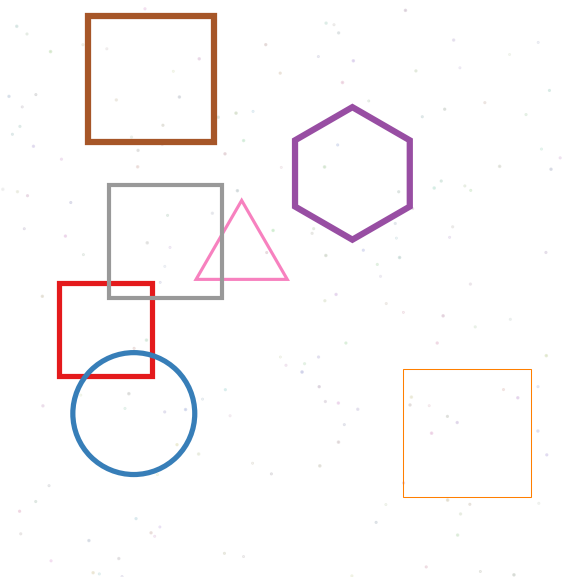[{"shape": "square", "thickness": 2.5, "radius": 0.4, "center": [0.183, 0.429]}, {"shape": "circle", "thickness": 2.5, "radius": 0.53, "center": [0.232, 0.283]}, {"shape": "hexagon", "thickness": 3, "radius": 0.57, "center": [0.61, 0.699]}, {"shape": "square", "thickness": 0.5, "radius": 0.55, "center": [0.808, 0.25]}, {"shape": "square", "thickness": 3, "radius": 0.55, "center": [0.262, 0.863]}, {"shape": "triangle", "thickness": 1.5, "radius": 0.46, "center": [0.418, 0.561]}, {"shape": "square", "thickness": 2, "radius": 0.49, "center": [0.286, 0.581]}]